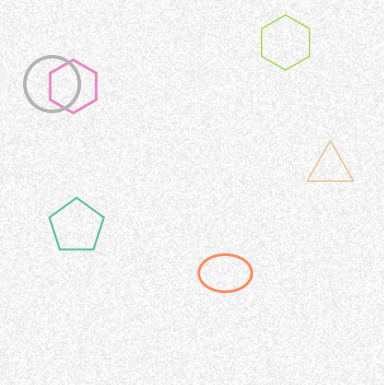[{"shape": "pentagon", "thickness": 1.5, "radius": 0.37, "center": [0.199, 0.412]}, {"shape": "oval", "thickness": 2, "radius": 0.34, "center": [0.585, 0.29]}, {"shape": "hexagon", "thickness": 2, "radius": 0.35, "center": [0.19, 0.775]}, {"shape": "hexagon", "thickness": 1, "radius": 0.36, "center": [0.742, 0.89]}, {"shape": "triangle", "thickness": 1, "radius": 0.35, "center": [0.858, 0.565]}, {"shape": "circle", "thickness": 2.5, "radius": 0.36, "center": [0.135, 0.782]}]